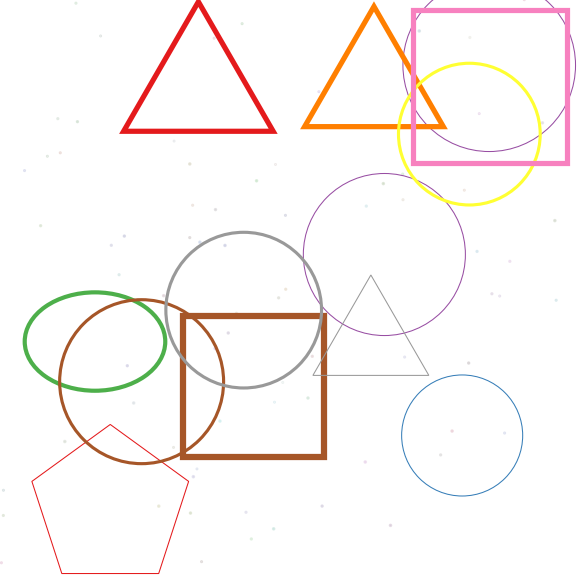[{"shape": "triangle", "thickness": 2.5, "radius": 0.75, "center": [0.344, 0.847]}, {"shape": "pentagon", "thickness": 0.5, "radius": 0.71, "center": [0.191, 0.121]}, {"shape": "circle", "thickness": 0.5, "radius": 0.52, "center": [0.8, 0.245]}, {"shape": "oval", "thickness": 2, "radius": 0.61, "center": [0.164, 0.408]}, {"shape": "circle", "thickness": 0.5, "radius": 0.75, "center": [0.847, 0.886]}, {"shape": "circle", "thickness": 0.5, "radius": 0.7, "center": [0.666, 0.558]}, {"shape": "triangle", "thickness": 2.5, "radius": 0.69, "center": [0.648, 0.849]}, {"shape": "circle", "thickness": 1.5, "radius": 0.61, "center": [0.813, 0.767]}, {"shape": "square", "thickness": 3, "radius": 0.61, "center": [0.439, 0.33]}, {"shape": "circle", "thickness": 1.5, "radius": 0.71, "center": [0.245, 0.338]}, {"shape": "square", "thickness": 2.5, "radius": 0.66, "center": [0.848, 0.849]}, {"shape": "triangle", "thickness": 0.5, "radius": 0.58, "center": [0.642, 0.407]}, {"shape": "circle", "thickness": 1.5, "radius": 0.67, "center": [0.422, 0.462]}]